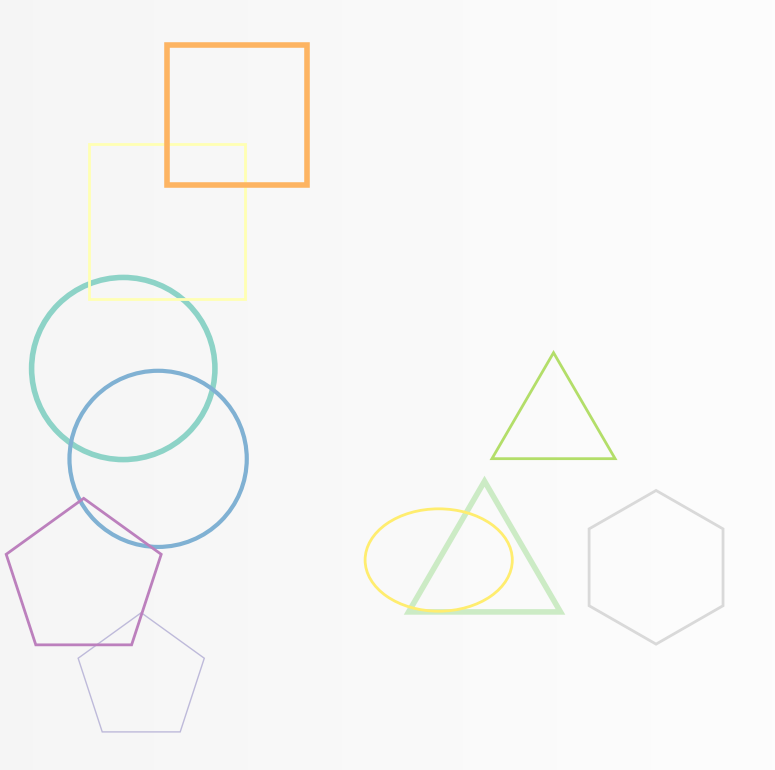[{"shape": "circle", "thickness": 2, "radius": 0.59, "center": [0.159, 0.521]}, {"shape": "square", "thickness": 1, "radius": 0.5, "center": [0.215, 0.712]}, {"shape": "pentagon", "thickness": 0.5, "radius": 0.43, "center": [0.182, 0.119]}, {"shape": "circle", "thickness": 1.5, "radius": 0.57, "center": [0.204, 0.404]}, {"shape": "square", "thickness": 2, "radius": 0.45, "center": [0.306, 0.851]}, {"shape": "triangle", "thickness": 1, "radius": 0.46, "center": [0.714, 0.45]}, {"shape": "hexagon", "thickness": 1, "radius": 0.5, "center": [0.847, 0.263]}, {"shape": "pentagon", "thickness": 1, "radius": 0.53, "center": [0.108, 0.248]}, {"shape": "triangle", "thickness": 2, "radius": 0.57, "center": [0.625, 0.262]}, {"shape": "oval", "thickness": 1, "radius": 0.47, "center": [0.566, 0.273]}]